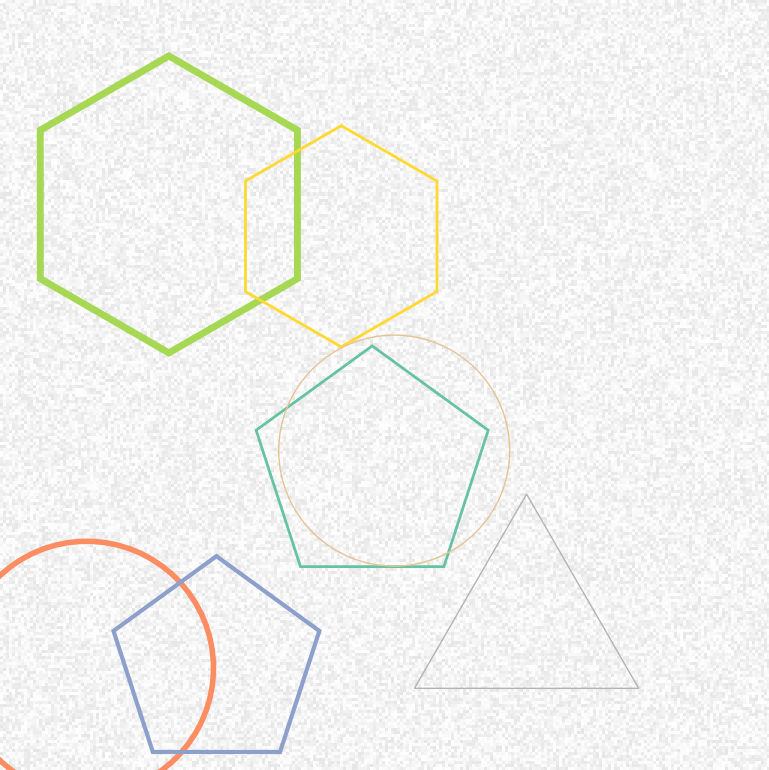[{"shape": "pentagon", "thickness": 1, "radius": 0.79, "center": [0.483, 0.392]}, {"shape": "circle", "thickness": 2, "radius": 0.82, "center": [0.113, 0.132]}, {"shape": "pentagon", "thickness": 1.5, "radius": 0.7, "center": [0.281, 0.137]}, {"shape": "hexagon", "thickness": 2.5, "radius": 0.96, "center": [0.219, 0.735]}, {"shape": "hexagon", "thickness": 1, "radius": 0.72, "center": [0.443, 0.693]}, {"shape": "circle", "thickness": 0.5, "radius": 0.75, "center": [0.512, 0.415]}, {"shape": "triangle", "thickness": 0.5, "radius": 0.84, "center": [0.684, 0.19]}]